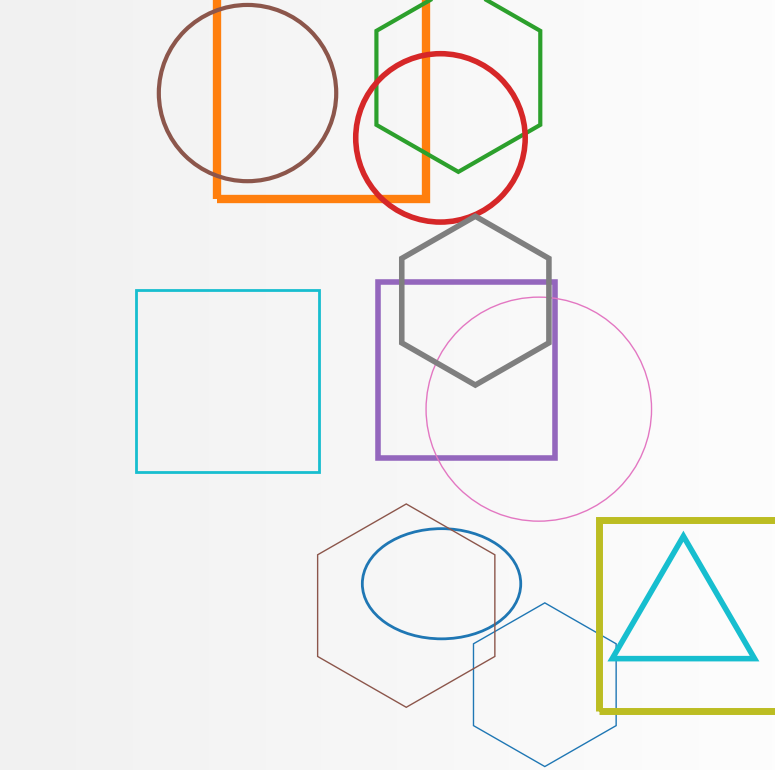[{"shape": "hexagon", "thickness": 0.5, "radius": 0.53, "center": [0.703, 0.111]}, {"shape": "oval", "thickness": 1, "radius": 0.51, "center": [0.57, 0.242]}, {"shape": "square", "thickness": 3, "radius": 0.67, "center": [0.415, 0.876]}, {"shape": "hexagon", "thickness": 1.5, "radius": 0.61, "center": [0.591, 0.899]}, {"shape": "circle", "thickness": 2, "radius": 0.55, "center": [0.568, 0.821]}, {"shape": "square", "thickness": 2, "radius": 0.57, "center": [0.602, 0.52]}, {"shape": "circle", "thickness": 1.5, "radius": 0.57, "center": [0.319, 0.879]}, {"shape": "hexagon", "thickness": 0.5, "radius": 0.66, "center": [0.524, 0.213]}, {"shape": "circle", "thickness": 0.5, "radius": 0.73, "center": [0.695, 0.469]}, {"shape": "hexagon", "thickness": 2, "radius": 0.55, "center": [0.613, 0.61]}, {"shape": "square", "thickness": 2.5, "radius": 0.62, "center": [0.897, 0.201]}, {"shape": "triangle", "thickness": 2, "radius": 0.53, "center": [0.882, 0.198]}, {"shape": "square", "thickness": 1, "radius": 0.59, "center": [0.294, 0.506]}]